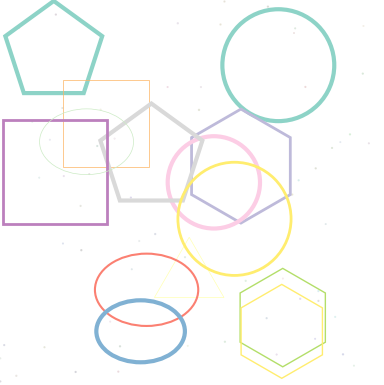[{"shape": "circle", "thickness": 3, "radius": 0.73, "center": [0.723, 0.831]}, {"shape": "pentagon", "thickness": 3, "radius": 0.66, "center": [0.14, 0.865]}, {"shape": "triangle", "thickness": 0.5, "radius": 0.52, "center": [0.491, 0.279]}, {"shape": "hexagon", "thickness": 2, "radius": 0.74, "center": [0.626, 0.569]}, {"shape": "oval", "thickness": 1.5, "radius": 0.67, "center": [0.381, 0.247]}, {"shape": "oval", "thickness": 3, "radius": 0.58, "center": [0.365, 0.14]}, {"shape": "square", "thickness": 0.5, "radius": 0.56, "center": [0.275, 0.679]}, {"shape": "hexagon", "thickness": 1, "radius": 0.64, "center": [0.734, 0.175]}, {"shape": "circle", "thickness": 3, "radius": 0.6, "center": [0.555, 0.526]}, {"shape": "pentagon", "thickness": 3, "radius": 0.7, "center": [0.393, 0.592]}, {"shape": "square", "thickness": 2, "radius": 0.67, "center": [0.143, 0.553]}, {"shape": "oval", "thickness": 0.5, "radius": 0.61, "center": [0.225, 0.632]}, {"shape": "circle", "thickness": 2, "radius": 0.73, "center": [0.609, 0.432]}, {"shape": "hexagon", "thickness": 1, "radius": 0.61, "center": [0.732, 0.139]}]